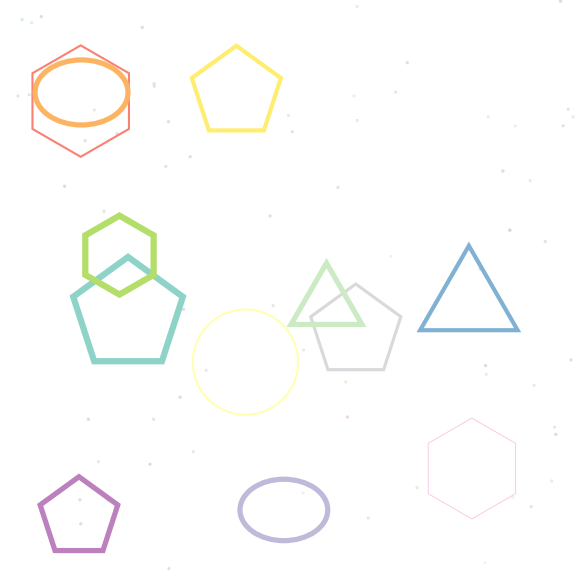[{"shape": "pentagon", "thickness": 3, "radius": 0.5, "center": [0.222, 0.454]}, {"shape": "circle", "thickness": 1, "radius": 0.46, "center": [0.425, 0.372]}, {"shape": "oval", "thickness": 2.5, "radius": 0.38, "center": [0.492, 0.116]}, {"shape": "hexagon", "thickness": 1, "radius": 0.48, "center": [0.14, 0.824]}, {"shape": "triangle", "thickness": 2, "radius": 0.49, "center": [0.812, 0.476]}, {"shape": "oval", "thickness": 2.5, "radius": 0.4, "center": [0.141, 0.839]}, {"shape": "hexagon", "thickness": 3, "radius": 0.34, "center": [0.207, 0.557]}, {"shape": "hexagon", "thickness": 0.5, "radius": 0.44, "center": [0.817, 0.188]}, {"shape": "pentagon", "thickness": 1.5, "radius": 0.41, "center": [0.616, 0.425]}, {"shape": "pentagon", "thickness": 2.5, "radius": 0.35, "center": [0.137, 0.103]}, {"shape": "triangle", "thickness": 2.5, "radius": 0.35, "center": [0.565, 0.473]}, {"shape": "pentagon", "thickness": 2, "radius": 0.41, "center": [0.409, 0.839]}]